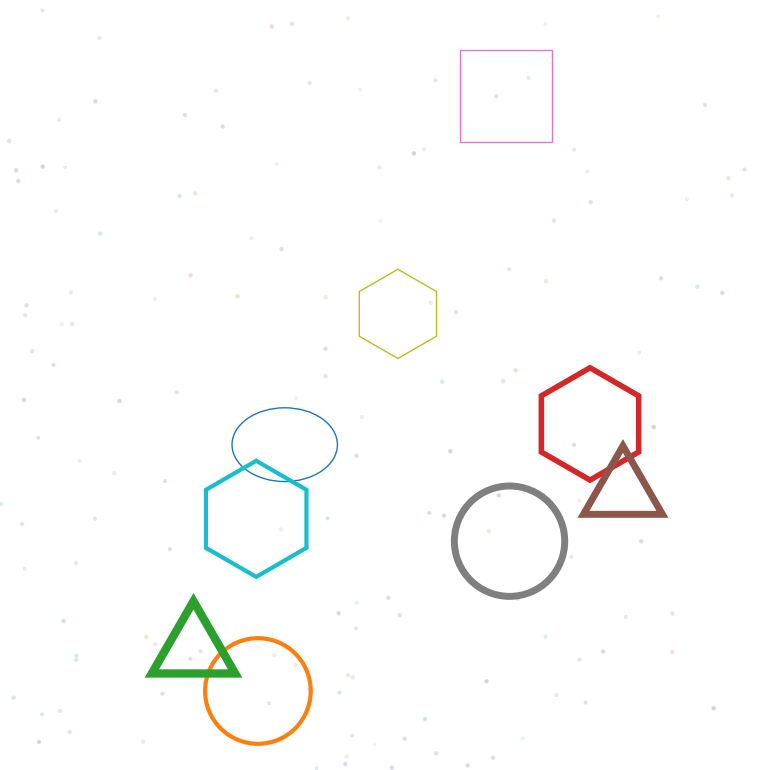[{"shape": "oval", "thickness": 0.5, "radius": 0.34, "center": [0.37, 0.422]}, {"shape": "circle", "thickness": 1.5, "radius": 0.34, "center": [0.335, 0.103]}, {"shape": "triangle", "thickness": 3, "radius": 0.31, "center": [0.251, 0.157]}, {"shape": "hexagon", "thickness": 2, "radius": 0.36, "center": [0.766, 0.449]}, {"shape": "triangle", "thickness": 2.5, "radius": 0.3, "center": [0.809, 0.362]}, {"shape": "square", "thickness": 0.5, "radius": 0.3, "center": [0.657, 0.876]}, {"shape": "circle", "thickness": 2.5, "radius": 0.36, "center": [0.662, 0.297]}, {"shape": "hexagon", "thickness": 0.5, "radius": 0.29, "center": [0.517, 0.592]}, {"shape": "hexagon", "thickness": 1.5, "radius": 0.38, "center": [0.333, 0.326]}]